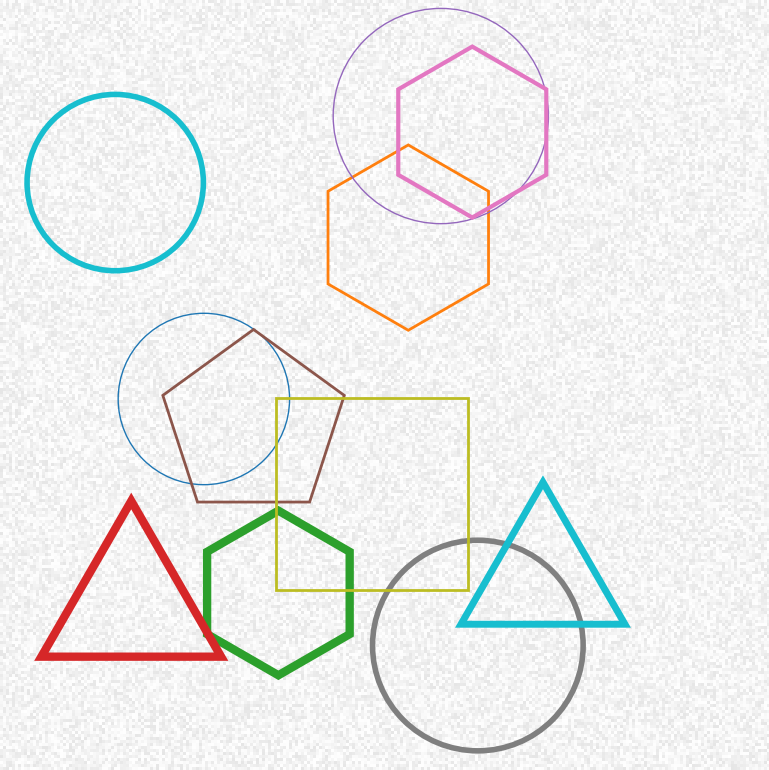[{"shape": "circle", "thickness": 0.5, "radius": 0.56, "center": [0.265, 0.482]}, {"shape": "hexagon", "thickness": 1, "radius": 0.6, "center": [0.53, 0.691]}, {"shape": "hexagon", "thickness": 3, "radius": 0.53, "center": [0.362, 0.23]}, {"shape": "triangle", "thickness": 3, "radius": 0.67, "center": [0.17, 0.215]}, {"shape": "circle", "thickness": 0.5, "radius": 0.7, "center": [0.572, 0.849]}, {"shape": "pentagon", "thickness": 1, "radius": 0.62, "center": [0.329, 0.448]}, {"shape": "hexagon", "thickness": 1.5, "radius": 0.55, "center": [0.613, 0.828]}, {"shape": "circle", "thickness": 2, "radius": 0.68, "center": [0.621, 0.162]}, {"shape": "square", "thickness": 1, "radius": 0.62, "center": [0.484, 0.359]}, {"shape": "circle", "thickness": 2, "radius": 0.57, "center": [0.15, 0.763]}, {"shape": "triangle", "thickness": 2.5, "radius": 0.61, "center": [0.705, 0.251]}]